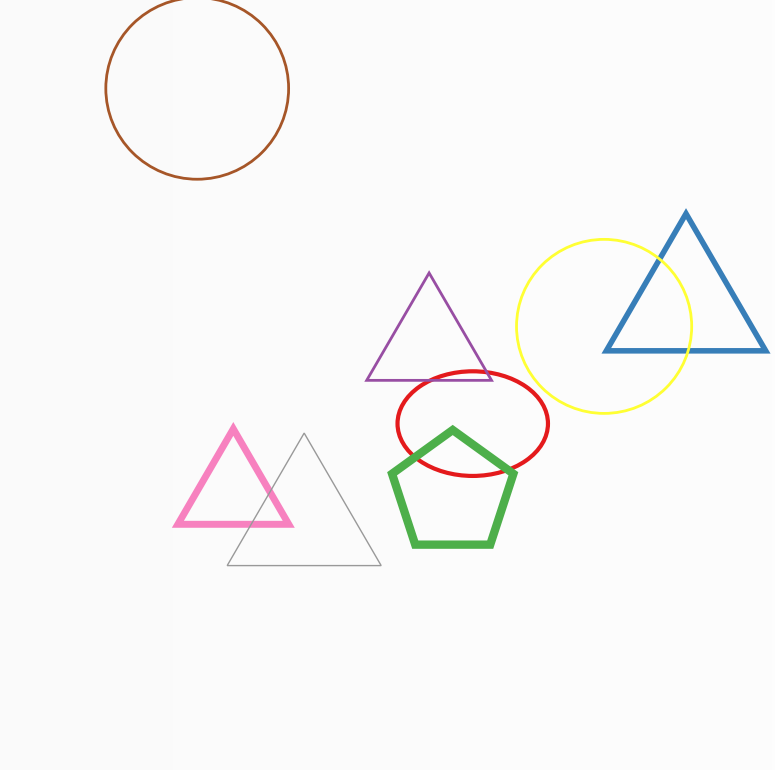[{"shape": "oval", "thickness": 1.5, "radius": 0.49, "center": [0.61, 0.45]}, {"shape": "triangle", "thickness": 2, "radius": 0.59, "center": [0.885, 0.604]}, {"shape": "pentagon", "thickness": 3, "radius": 0.41, "center": [0.584, 0.359]}, {"shape": "triangle", "thickness": 1, "radius": 0.46, "center": [0.554, 0.553]}, {"shape": "circle", "thickness": 1, "radius": 0.57, "center": [0.779, 0.576]}, {"shape": "circle", "thickness": 1, "radius": 0.59, "center": [0.254, 0.885]}, {"shape": "triangle", "thickness": 2.5, "radius": 0.41, "center": [0.301, 0.36]}, {"shape": "triangle", "thickness": 0.5, "radius": 0.57, "center": [0.392, 0.323]}]